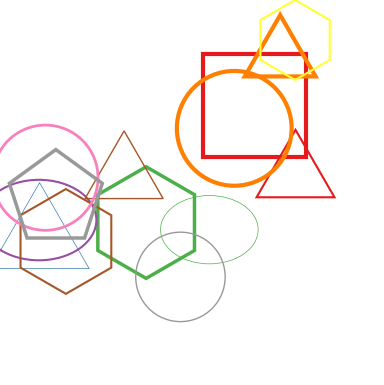[{"shape": "triangle", "thickness": 1.5, "radius": 0.58, "center": [0.768, 0.546]}, {"shape": "square", "thickness": 3, "radius": 0.67, "center": [0.661, 0.726]}, {"shape": "triangle", "thickness": 0.5, "radius": 0.74, "center": [0.103, 0.377]}, {"shape": "oval", "thickness": 0.5, "radius": 0.63, "center": [0.544, 0.403]}, {"shape": "hexagon", "thickness": 2.5, "radius": 0.72, "center": [0.38, 0.422]}, {"shape": "oval", "thickness": 1.5, "radius": 0.75, "center": [0.101, 0.428]}, {"shape": "circle", "thickness": 3, "radius": 0.75, "center": [0.608, 0.667]}, {"shape": "triangle", "thickness": 3, "radius": 0.53, "center": [0.728, 0.855]}, {"shape": "hexagon", "thickness": 1.5, "radius": 0.52, "center": [0.766, 0.896]}, {"shape": "hexagon", "thickness": 1.5, "radius": 0.68, "center": [0.171, 0.373]}, {"shape": "triangle", "thickness": 1, "radius": 0.59, "center": [0.322, 0.543]}, {"shape": "circle", "thickness": 2, "radius": 0.68, "center": [0.118, 0.538]}, {"shape": "pentagon", "thickness": 2.5, "radius": 0.63, "center": [0.145, 0.484]}, {"shape": "circle", "thickness": 1, "radius": 0.58, "center": [0.469, 0.281]}]